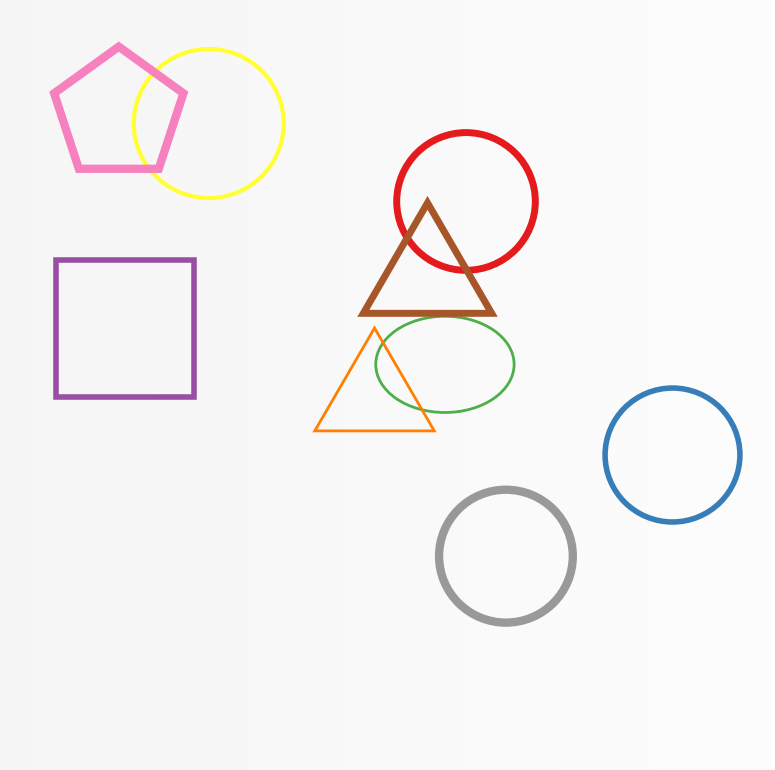[{"shape": "circle", "thickness": 2.5, "radius": 0.45, "center": [0.601, 0.738]}, {"shape": "circle", "thickness": 2, "radius": 0.43, "center": [0.868, 0.409]}, {"shape": "oval", "thickness": 1, "radius": 0.45, "center": [0.574, 0.527]}, {"shape": "square", "thickness": 2, "radius": 0.45, "center": [0.161, 0.573]}, {"shape": "triangle", "thickness": 1, "radius": 0.45, "center": [0.483, 0.485]}, {"shape": "circle", "thickness": 1.5, "radius": 0.48, "center": [0.269, 0.84]}, {"shape": "triangle", "thickness": 2.5, "radius": 0.48, "center": [0.552, 0.641]}, {"shape": "pentagon", "thickness": 3, "radius": 0.44, "center": [0.153, 0.852]}, {"shape": "circle", "thickness": 3, "radius": 0.43, "center": [0.653, 0.278]}]